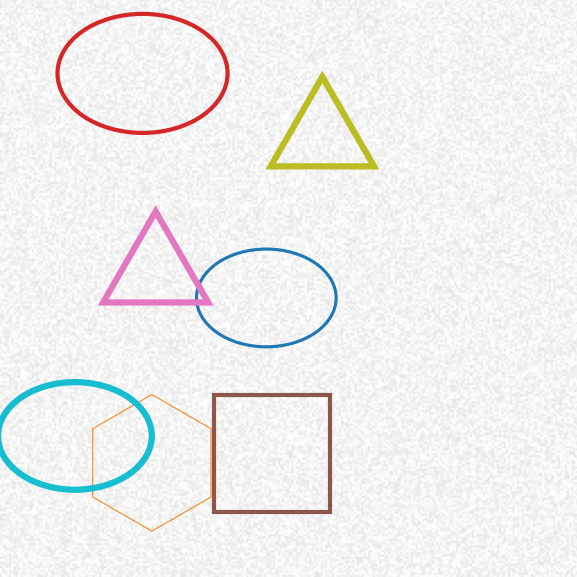[{"shape": "oval", "thickness": 1.5, "radius": 0.6, "center": [0.461, 0.483]}, {"shape": "hexagon", "thickness": 0.5, "radius": 0.59, "center": [0.263, 0.198]}, {"shape": "oval", "thickness": 2, "radius": 0.74, "center": [0.247, 0.872]}, {"shape": "square", "thickness": 2, "radius": 0.5, "center": [0.472, 0.214]}, {"shape": "triangle", "thickness": 3, "radius": 0.53, "center": [0.27, 0.528]}, {"shape": "triangle", "thickness": 3, "radius": 0.52, "center": [0.558, 0.763]}, {"shape": "oval", "thickness": 3, "radius": 0.67, "center": [0.13, 0.244]}]